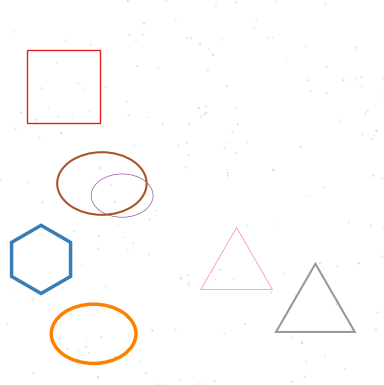[{"shape": "square", "thickness": 1, "radius": 0.47, "center": [0.165, 0.776]}, {"shape": "hexagon", "thickness": 2.5, "radius": 0.44, "center": [0.107, 0.326]}, {"shape": "oval", "thickness": 0.5, "radius": 0.4, "center": [0.317, 0.492]}, {"shape": "oval", "thickness": 2.5, "radius": 0.55, "center": [0.243, 0.133]}, {"shape": "oval", "thickness": 1.5, "radius": 0.58, "center": [0.265, 0.523]}, {"shape": "triangle", "thickness": 0.5, "radius": 0.54, "center": [0.615, 0.301]}, {"shape": "triangle", "thickness": 1.5, "radius": 0.59, "center": [0.819, 0.197]}]